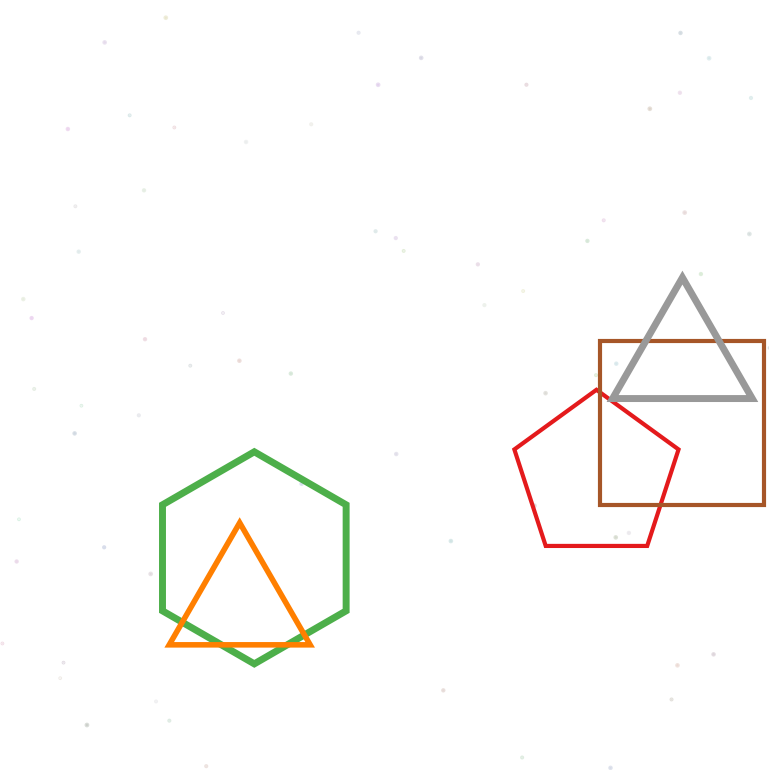[{"shape": "pentagon", "thickness": 1.5, "radius": 0.56, "center": [0.775, 0.382]}, {"shape": "hexagon", "thickness": 2.5, "radius": 0.69, "center": [0.33, 0.276]}, {"shape": "triangle", "thickness": 2, "radius": 0.53, "center": [0.311, 0.215]}, {"shape": "square", "thickness": 1.5, "radius": 0.53, "center": [0.886, 0.45]}, {"shape": "triangle", "thickness": 2.5, "radius": 0.52, "center": [0.886, 0.535]}]